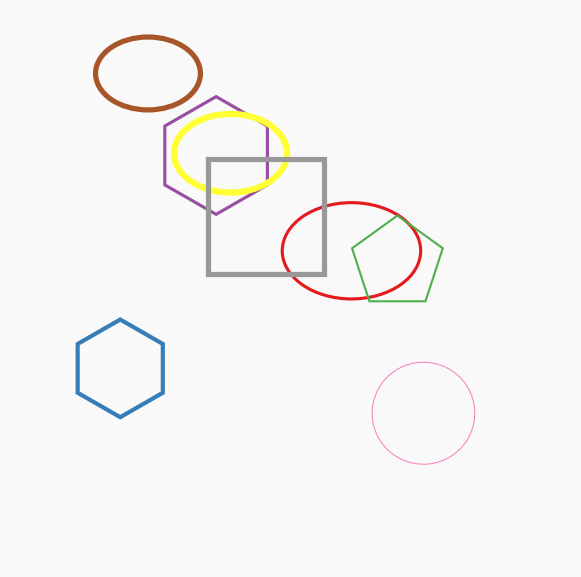[{"shape": "oval", "thickness": 1.5, "radius": 0.6, "center": [0.605, 0.565]}, {"shape": "hexagon", "thickness": 2, "radius": 0.42, "center": [0.207, 0.361]}, {"shape": "pentagon", "thickness": 1, "radius": 0.41, "center": [0.684, 0.544]}, {"shape": "hexagon", "thickness": 1.5, "radius": 0.51, "center": [0.372, 0.73]}, {"shape": "oval", "thickness": 3, "radius": 0.49, "center": [0.397, 0.734]}, {"shape": "oval", "thickness": 2.5, "radius": 0.45, "center": [0.255, 0.872]}, {"shape": "circle", "thickness": 0.5, "radius": 0.44, "center": [0.729, 0.284]}, {"shape": "square", "thickness": 2.5, "radius": 0.5, "center": [0.457, 0.624]}]